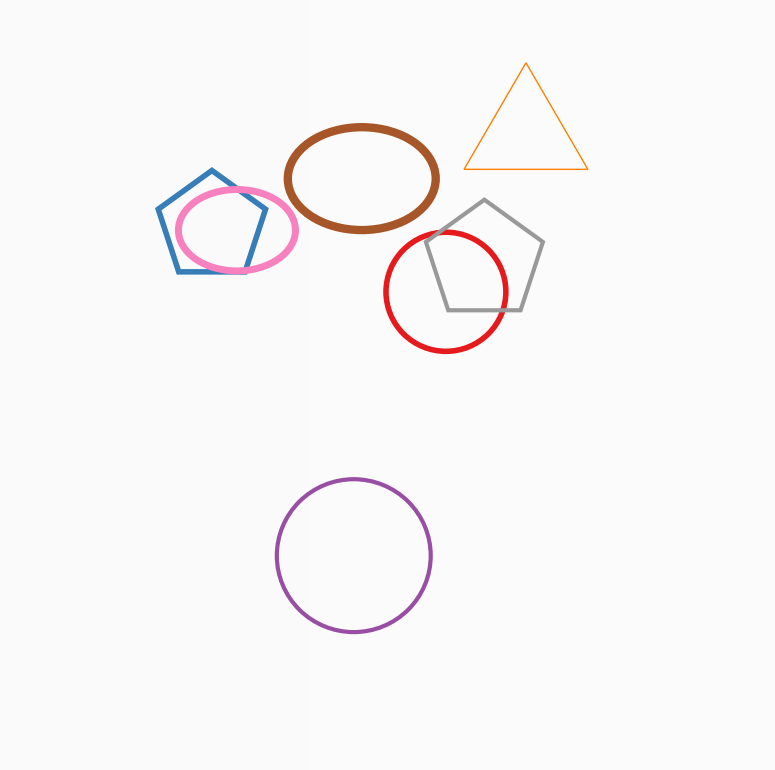[{"shape": "circle", "thickness": 2, "radius": 0.39, "center": [0.575, 0.621]}, {"shape": "pentagon", "thickness": 2, "radius": 0.36, "center": [0.273, 0.706]}, {"shape": "circle", "thickness": 1.5, "radius": 0.5, "center": [0.456, 0.278]}, {"shape": "triangle", "thickness": 0.5, "radius": 0.46, "center": [0.679, 0.826]}, {"shape": "oval", "thickness": 3, "radius": 0.48, "center": [0.467, 0.768]}, {"shape": "oval", "thickness": 2.5, "radius": 0.38, "center": [0.306, 0.701]}, {"shape": "pentagon", "thickness": 1.5, "radius": 0.4, "center": [0.625, 0.661]}]